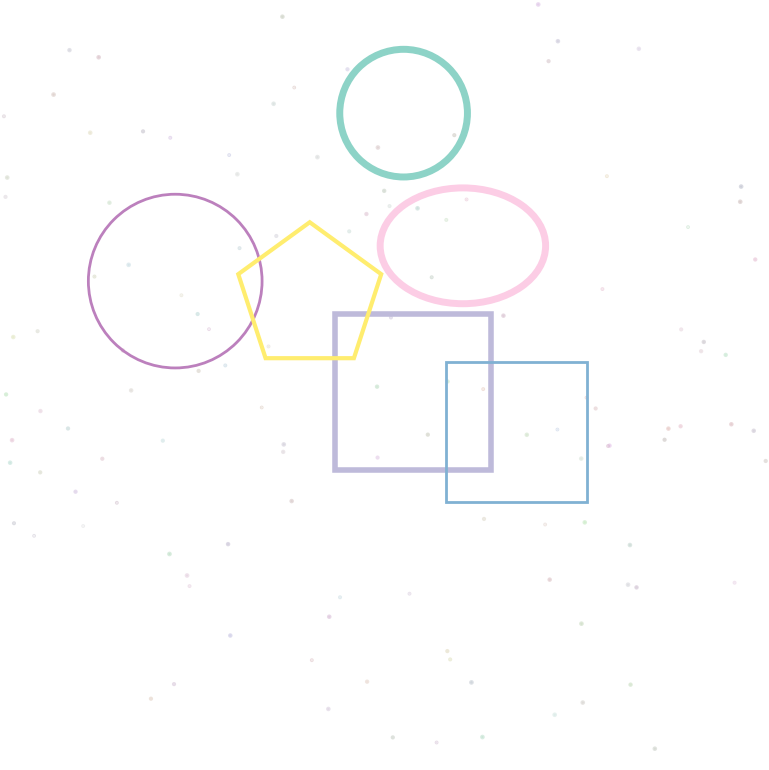[{"shape": "circle", "thickness": 2.5, "radius": 0.41, "center": [0.524, 0.853]}, {"shape": "square", "thickness": 2, "radius": 0.51, "center": [0.536, 0.491]}, {"shape": "square", "thickness": 1, "radius": 0.46, "center": [0.671, 0.439]}, {"shape": "oval", "thickness": 2.5, "radius": 0.54, "center": [0.601, 0.681]}, {"shape": "circle", "thickness": 1, "radius": 0.56, "center": [0.228, 0.635]}, {"shape": "pentagon", "thickness": 1.5, "radius": 0.49, "center": [0.402, 0.614]}]